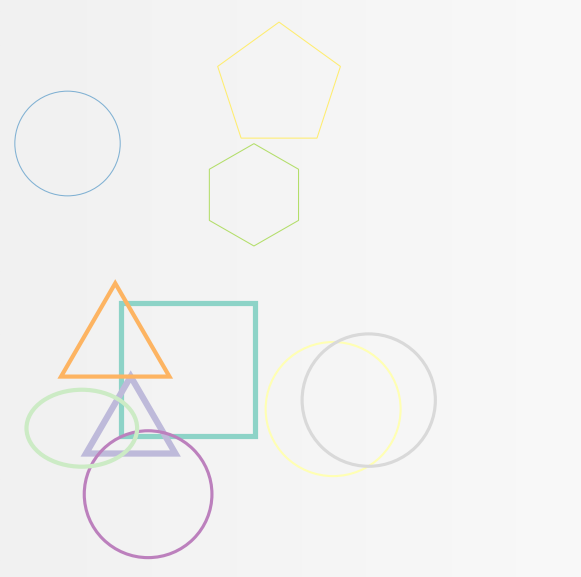[{"shape": "square", "thickness": 2.5, "radius": 0.58, "center": [0.323, 0.36]}, {"shape": "circle", "thickness": 1, "radius": 0.58, "center": [0.573, 0.291]}, {"shape": "triangle", "thickness": 3, "radius": 0.44, "center": [0.225, 0.258]}, {"shape": "circle", "thickness": 0.5, "radius": 0.45, "center": [0.116, 0.751]}, {"shape": "triangle", "thickness": 2, "radius": 0.54, "center": [0.198, 0.401]}, {"shape": "hexagon", "thickness": 0.5, "radius": 0.44, "center": [0.437, 0.662]}, {"shape": "circle", "thickness": 1.5, "radius": 0.57, "center": [0.634, 0.306]}, {"shape": "circle", "thickness": 1.5, "radius": 0.55, "center": [0.255, 0.143]}, {"shape": "oval", "thickness": 2, "radius": 0.48, "center": [0.141, 0.258]}, {"shape": "pentagon", "thickness": 0.5, "radius": 0.56, "center": [0.48, 0.85]}]